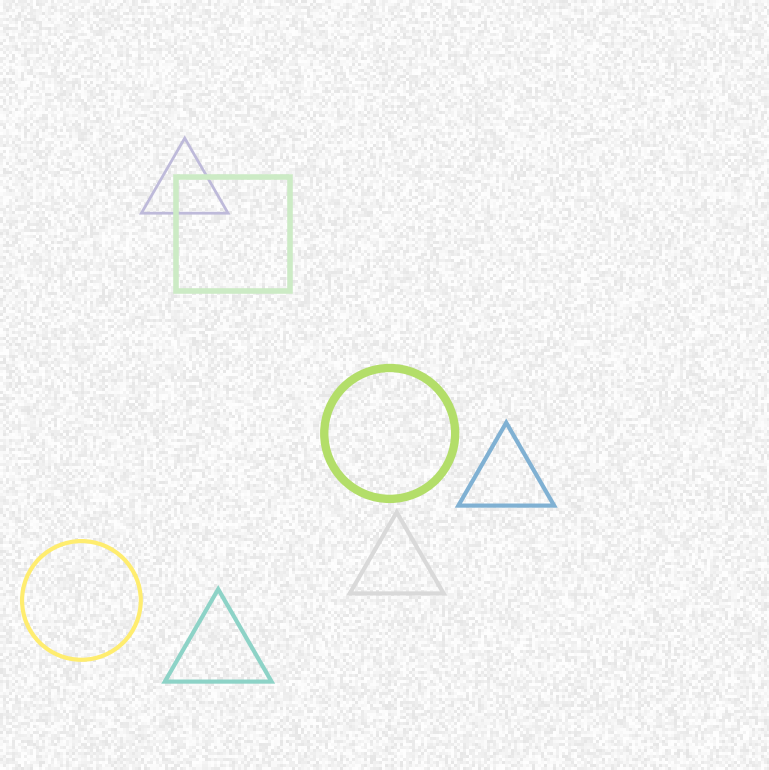[{"shape": "triangle", "thickness": 1.5, "radius": 0.4, "center": [0.283, 0.155]}, {"shape": "triangle", "thickness": 1, "radius": 0.33, "center": [0.24, 0.756]}, {"shape": "triangle", "thickness": 1.5, "radius": 0.36, "center": [0.657, 0.379]}, {"shape": "circle", "thickness": 3, "radius": 0.43, "center": [0.506, 0.437]}, {"shape": "triangle", "thickness": 1.5, "radius": 0.35, "center": [0.515, 0.264]}, {"shape": "square", "thickness": 2, "radius": 0.37, "center": [0.302, 0.696]}, {"shape": "circle", "thickness": 1.5, "radius": 0.39, "center": [0.106, 0.22]}]